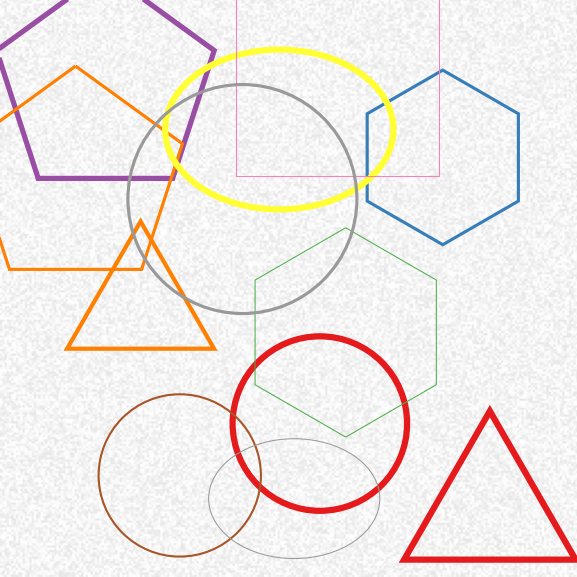[{"shape": "triangle", "thickness": 3, "radius": 0.86, "center": [0.848, 0.116]}, {"shape": "circle", "thickness": 3, "radius": 0.76, "center": [0.554, 0.266]}, {"shape": "hexagon", "thickness": 1.5, "radius": 0.76, "center": [0.767, 0.727]}, {"shape": "hexagon", "thickness": 0.5, "radius": 0.91, "center": [0.599, 0.424]}, {"shape": "pentagon", "thickness": 2.5, "radius": 0.99, "center": [0.183, 0.85]}, {"shape": "pentagon", "thickness": 1.5, "radius": 0.97, "center": [0.131, 0.69]}, {"shape": "triangle", "thickness": 2, "radius": 0.73, "center": [0.243, 0.469]}, {"shape": "oval", "thickness": 3, "radius": 0.99, "center": [0.484, 0.775]}, {"shape": "circle", "thickness": 1, "radius": 0.7, "center": [0.311, 0.176]}, {"shape": "square", "thickness": 0.5, "radius": 0.88, "center": [0.584, 0.87]}, {"shape": "circle", "thickness": 1.5, "radius": 0.99, "center": [0.42, 0.654]}, {"shape": "oval", "thickness": 0.5, "radius": 0.74, "center": [0.509, 0.136]}]